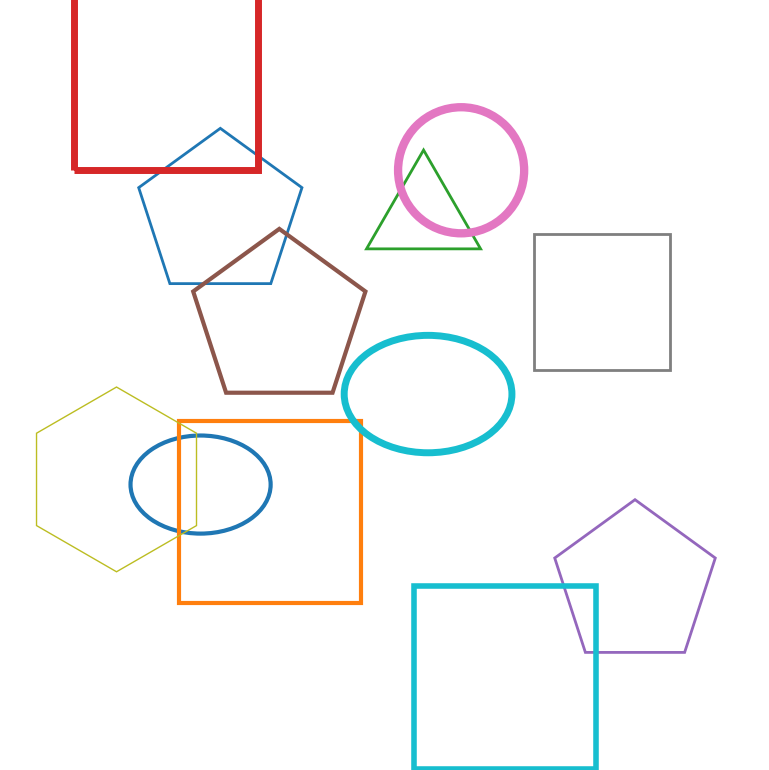[{"shape": "oval", "thickness": 1.5, "radius": 0.45, "center": [0.26, 0.371]}, {"shape": "pentagon", "thickness": 1, "radius": 0.56, "center": [0.286, 0.722]}, {"shape": "square", "thickness": 1.5, "radius": 0.59, "center": [0.351, 0.335]}, {"shape": "triangle", "thickness": 1, "radius": 0.43, "center": [0.55, 0.72]}, {"shape": "square", "thickness": 2.5, "radius": 0.6, "center": [0.216, 0.899]}, {"shape": "pentagon", "thickness": 1, "radius": 0.55, "center": [0.825, 0.241]}, {"shape": "pentagon", "thickness": 1.5, "radius": 0.59, "center": [0.363, 0.585]}, {"shape": "circle", "thickness": 3, "radius": 0.41, "center": [0.599, 0.779]}, {"shape": "square", "thickness": 1, "radius": 0.44, "center": [0.782, 0.608]}, {"shape": "hexagon", "thickness": 0.5, "radius": 0.6, "center": [0.151, 0.377]}, {"shape": "oval", "thickness": 2.5, "radius": 0.54, "center": [0.556, 0.488]}, {"shape": "square", "thickness": 2, "radius": 0.59, "center": [0.655, 0.12]}]